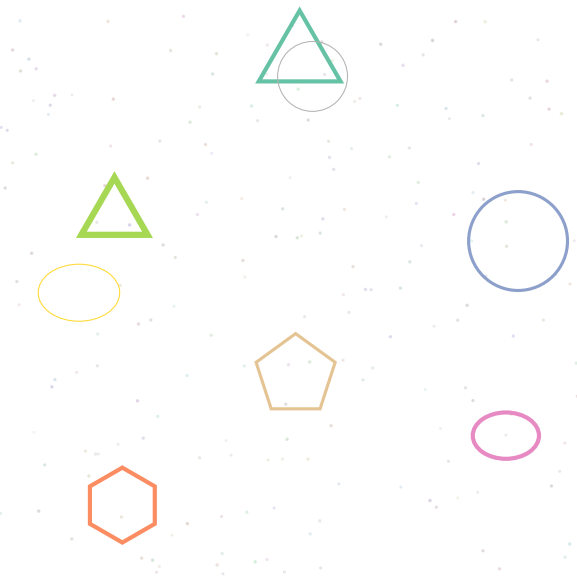[{"shape": "triangle", "thickness": 2, "radius": 0.41, "center": [0.519, 0.899]}, {"shape": "hexagon", "thickness": 2, "radius": 0.32, "center": [0.212, 0.125]}, {"shape": "circle", "thickness": 1.5, "radius": 0.43, "center": [0.897, 0.582]}, {"shape": "oval", "thickness": 2, "radius": 0.29, "center": [0.876, 0.245]}, {"shape": "triangle", "thickness": 3, "radius": 0.33, "center": [0.198, 0.626]}, {"shape": "oval", "thickness": 0.5, "radius": 0.35, "center": [0.137, 0.492]}, {"shape": "pentagon", "thickness": 1.5, "radius": 0.36, "center": [0.512, 0.349]}, {"shape": "circle", "thickness": 0.5, "radius": 0.3, "center": [0.541, 0.867]}]